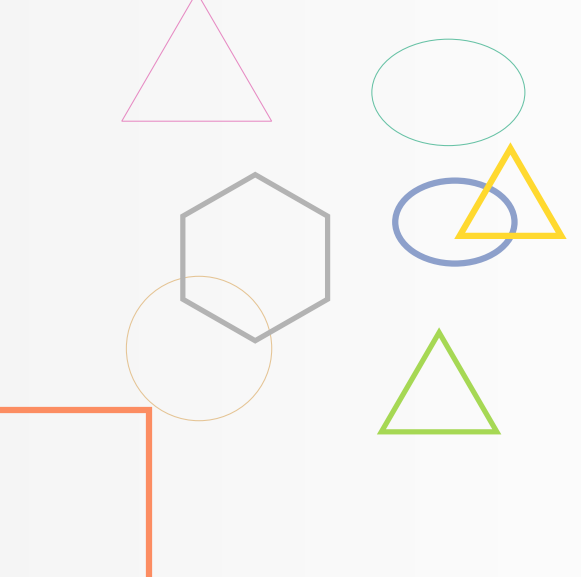[{"shape": "oval", "thickness": 0.5, "radius": 0.66, "center": [0.771, 0.839]}, {"shape": "square", "thickness": 3, "radius": 0.74, "center": [0.11, 0.142]}, {"shape": "oval", "thickness": 3, "radius": 0.51, "center": [0.783, 0.615]}, {"shape": "triangle", "thickness": 0.5, "radius": 0.74, "center": [0.338, 0.864]}, {"shape": "triangle", "thickness": 2.5, "radius": 0.57, "center": [0.755, 0.309]}, {"shape": "triangle", "thickness": 3, "radius": 0.5, "center": [0.878, 0.641]}, {"shape": "circle", "thickness": 0.5, "radius": 0.63, "center": [0.342, 0.396]}, {"shape": "hexagon", "thickness": 2.5, "radius": 0.72, "center": [0.439, 0.553]}]